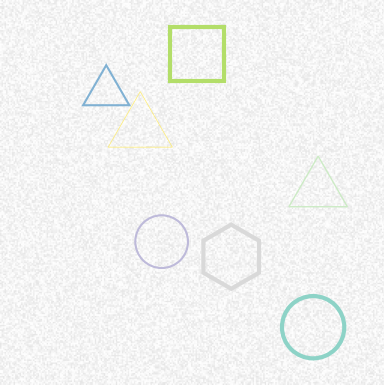[{"shape": "circle", "thickness": 3, "radius": 0.4, "center": [0.813, 0.15]}, {"shape": "circle", "thickness": 1.5, "radius": 0.34, "center": [0.42, 0.372]}, {"shape": "triangle", "thickness": 1.5, "radius": 0.35, "center": [0.276, 0.761]}, {"shape": "square", "thickness": 3, "radius": 0.35, "center": [0.511, 0.861]}, {"shape": "hexagon", "thickness": 3, "radius": 0.42, "center": [0.601, 0.333]}, {"shape": "triangle", "thickness": 1, "radius": 0.44, "center": [0.826, 0.507]}, {"shape": "triangle", "thickness": 0.5, "radius": 0.48, "center": [0.364, 0.666]}]